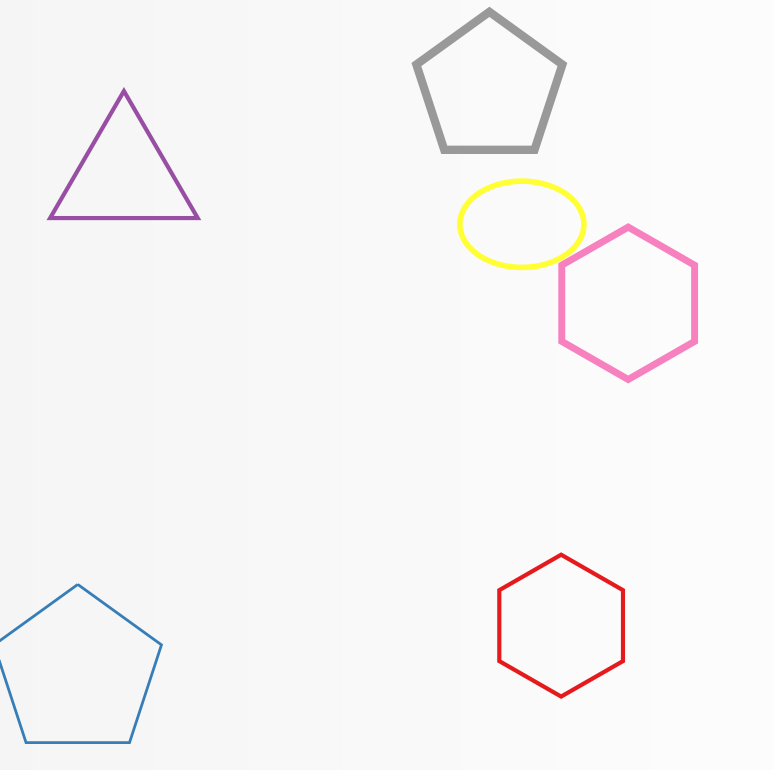[{"shape": "hexagon", "thickness": 1.5, "radius": 0.46, "center": [0.724, 0.187]}, {"shape": "pentagon", "thickness": 1, "radius": 0.57, "center": [0.1, 0.127]}, {"shape": "triangle", "thickness": 1.5, "radius": 0.55, "center": [0.16, 0.772]}, {"shape": "oval", "thickness": 2, "radius": 0.4, "center": [0.673, 0.709]}, {"shape": "hexagon", "thickness": 2.5, "radius": 0.49, "center": [0.811, 0.606]}, {"shape": "pentagon", "thickness": 3, "radius": 0.5, "center": [0.631, 0.886]}]